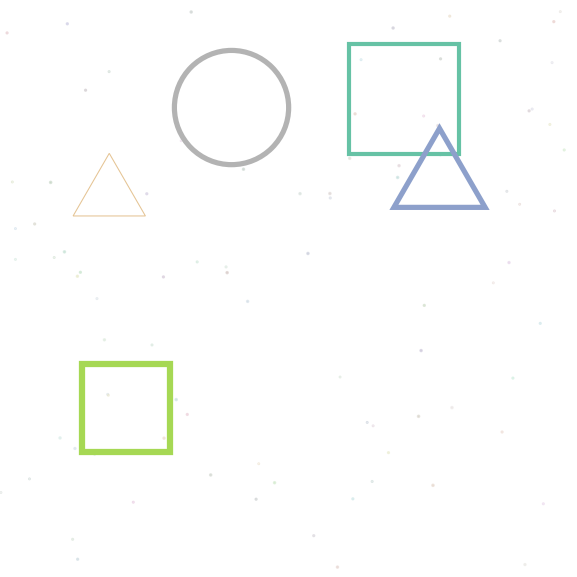[{"shape": "square", "thickness": 2, "radius": 0.48, "center": [0.7, 0.828]}, {"shape": "triangle", "thickness": 2.5, "radius": 0.46, "center": [0.761, 0.686]}, {"shape": "square", "thickness": 3, "radius": 0.38, "center": [0.218, 0.292]}, {"shape": "triangle", "thickness": 0.5, "radius": 0.36, "center": [0.189, 0.661]}, {"shape": "circle", "thickness": 2.5, "radius": 0.49, "center": [0.401, 0.813]}]